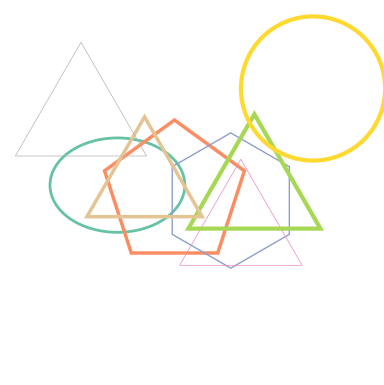[{"shape": "oval", "thickness": 2, "radius": 0.88, "center": [0.305, 0.519]}, {"shape": "pentagon", "thickness": 2.5, "radius": 0.95, "center": [0.453, 0.497]}, {"shape": "hexagon", "thickness": 1, "radius": 0.88, "center": [0.599, 0.479]}, {"shape": "triangle", "thickness": 0.5, "radius": 0.92, "center": [0.626, 0.403]}, {"shape": "triangle", "thickness": 3, "radius": 0.99, "center": [0.661, 0.505]}, {"shape": "circle", "thickness": 3, "radius": 0.94, "center": [0.813, 0.77]}, {"shape": "triangle", "thickness": 2.5, "radius": 0.86, "center": [0.375, 0.524]}, {"shape": "triangle", "thickness": 0.5, "radius": 0.98, "center": [0.21, 0.693]}]